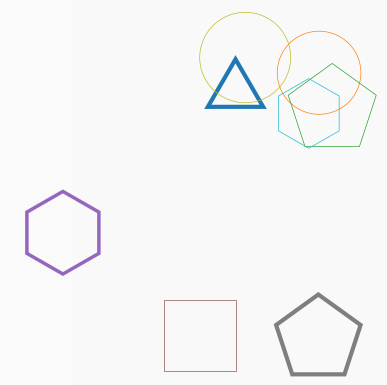[{"shape": "triangle", "thickness": 3, "radius": 0.41, "center": [0.608, 0.764]}, {"shape": "circle", "thickness": 0.5, "radius": 0.54, "center": [0.823, 0.811]}, {"shape": "pentagon", "thickness": 0.5, "radius": 0.6, "center": [0.857, 0.716]}, {"shape": "hexagon", "thickness": 2.5, "radius": 0.54, "center": [0.162, 0.395]}, {"shape": "square", "thickness": 0.5, "radius": 0.46, "center": [0.516, 0.129]}, {"shape": "pentagon", "thickness": 3, "radius": 0.57, "center": [0.822, 0.12]}, {"shape": "circle", "thickness": 0.5, "radius": 0.59, "center": [0.633, 0.851]}, {"shape": "hexagon", "thickness": 0.5, "radius": 0.45, "center": [0.797, 0.705]}]